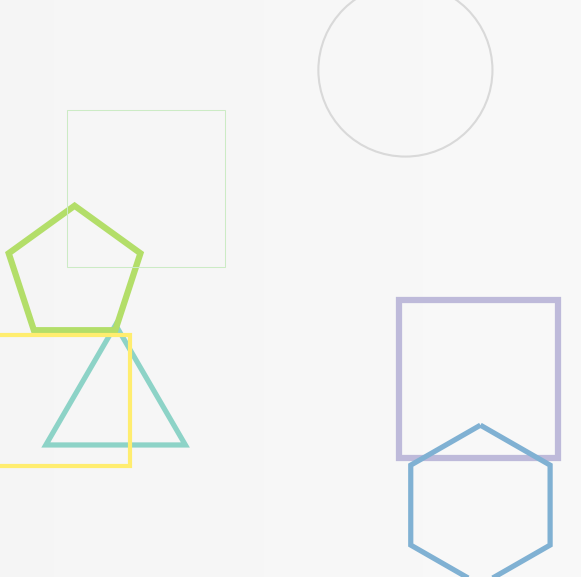[{"shape": "triangle", "thickness": 2.5, "radius": 0.69, "center": [0.199, 0.298]}, {"shape": "square", "thickness": 3, "radius": 0.68, "center": [0.823, 0.342]}, {"shape": "hexagon", "thickness": 2.5, "radius": 0.69, "center": [0.827, 0.124]}, {"shape": "pentagon", "thickness": 3, "radius": 0.6, "center": [0.128, 0.524]}, {"shape": "circle", "thickness": 1, "radius": 0.75, "center": [0.697, 0.878]}, {"shape": "square", "thickness": 0.5, "radius": 0.68, "center": [0.252, 0.672]}, {"shape": "square", "thickness": 2, "radius": 0.57, "center": [0.11, 0.306]}]